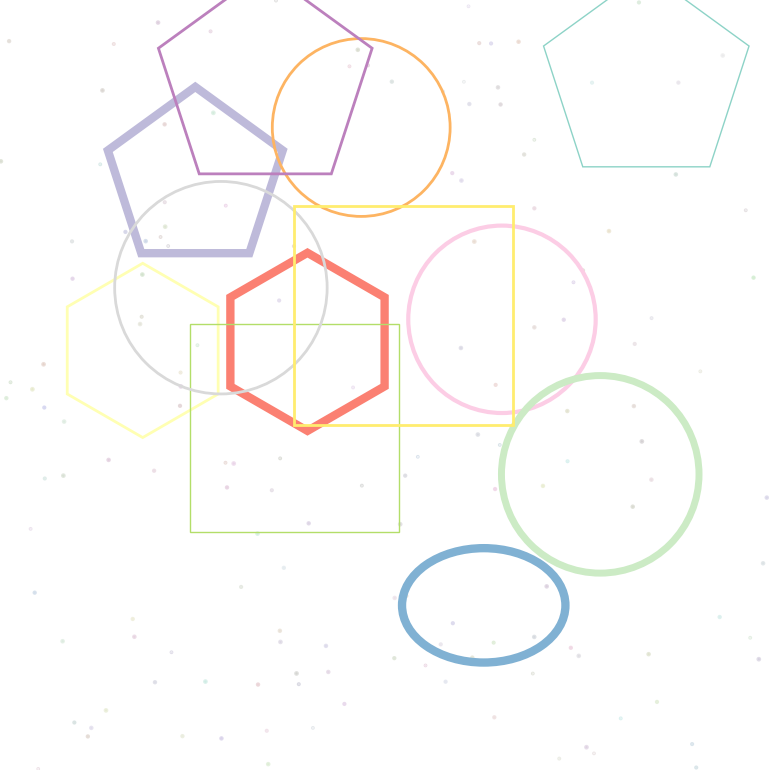[{"shape": "pentagon", "thickness": 0.5, "radius": 0.7, "center": [0.839, 0.897]}, {"shape": "hexagon", "thickness": 1, "radius": 0.57, "center": [0.185, 0.545]}, {"shape": "pentagon", "thickness": 3, "radius": 0.6, "center": [0.254, 0.768]}, {"shape": "hexagon", "thickness": 3, "radius": 0.58, "center": [0.399, 0.556]}, {"shape": "oval", "thickness": 3, "radius": 0.53, "center": [0.628, 0.214]}, {"shape": "circle", "thickness": 1, "radius": 0.58, "center": [0.469, 0.834]}, {"shape": "square", "thickness": 0.5, "radius": 0.68, "center": [0.383, 0.444]}, {"shape": "circle", "thickness": 1.5, "radius": 0.61, "center": [0.652, 0.585]}, {"shape": "circle", "thickness": 1, "radius": 0.69, "center": [0.287, 0.626]}, {"shape": "pentagon", "thickness": 1, "radius": 0.73, "center": [0.345, 0.892]}, {"shape": "circle", "thickness": 2.5, "radius": 0.64, "center": [0.78, 0.384]}, {"shape": "square", "thickness": 1, "radius": 0.71, "center": [0.524, 0.59]}]